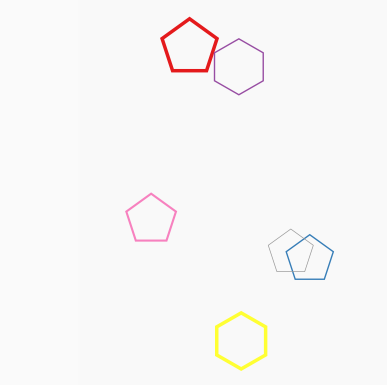[{"shape": "pentagon", "thickness": 2.5, "radius": 0.37, "center": [0.489, 0.877]}, {"shape": "pentagon", "thickness": 1, "radius": 0.32, "center": [0.799, 0.326]}, {"shape": "hexagon", "thickness": 1, "radius": 0.36, "center": [0.616, 0.827]}, {"shape": "hexagon", "thickness": 2.5, "radius": 0.36, "center": [0.622, 0.114]}, {"shape": "pentagon", "thickness": 1.5, "radius": 0.34, "center": [0.39, 0.43]}, {"shape": "pentagon", "thickness": 0.5, "radius": 0.31, "center": [0.75, 0.344]}]